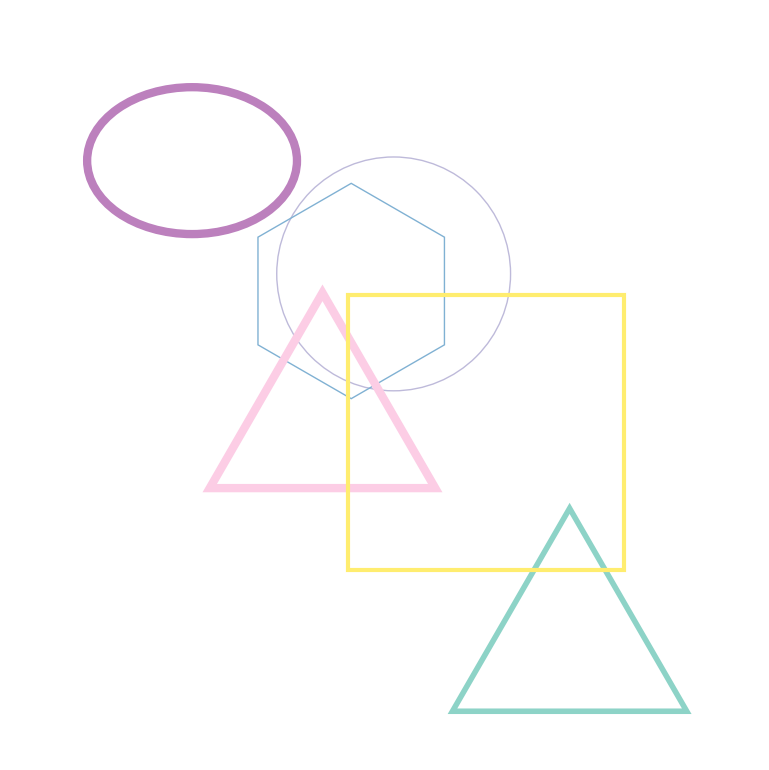[{"shape": "triangle", "thickness": 2, "radius": 0.88, "center": [0.74, 0.164]}, {"shape": "circle", "thickness": 0.5, "radius": 0.76, "center": [0.511, 0.644]}, {"shape": "hexagon", "thickness": 0.5, "radius": 0.7, "center": [0.456, 0.622]}, {"shape": "triangle", "thickness": 3, "radius": 0.85, "center": [0.419, 0.451]}, {"shape": "oval", "thickness": 3, "radius": 0.68, "center": [0.249, 0.791]}, {"shape": "square", "thickness": 1.5, "radius": 0.89, "center": [0.631, 0.438]}]